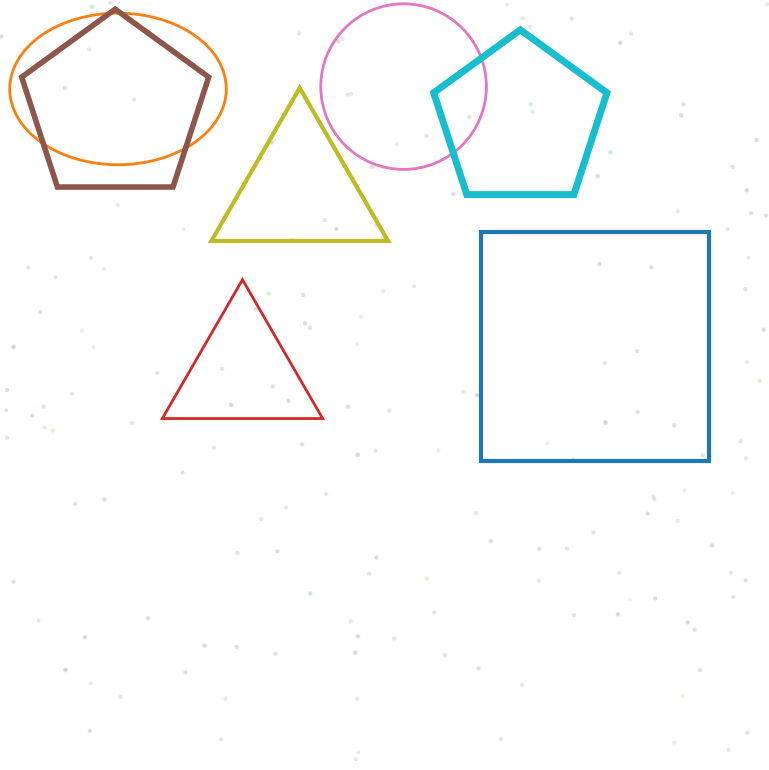[{"shape": "square", "thickness": 1.5, "radius": 0.74, "center": [0.773, 0.55]}, {"shape": "oval", "thickness": 1, "radius": 0.7, "center": [0.153, 0.884]}, {"shape": "triangle", "thickness": 1, "radius": 0.6, "center": [0.315, 0.517]}, {"shape": "pentagon", "thickness": 2, "radius": 0.64, "center": [0.15, 0.86]}, {"shape": "circle", "thickness": 1, "radius": 0.54, "center": [0.524, 0.888]}, {"shape": "triangle", "thickness": 1.5, "radius": 0.66, "center": [0.389, 0.753]}, {"shape": "pentagon", "thickness": 2.5, "radius": 0.59, "center": [0.676, 0.843]}]